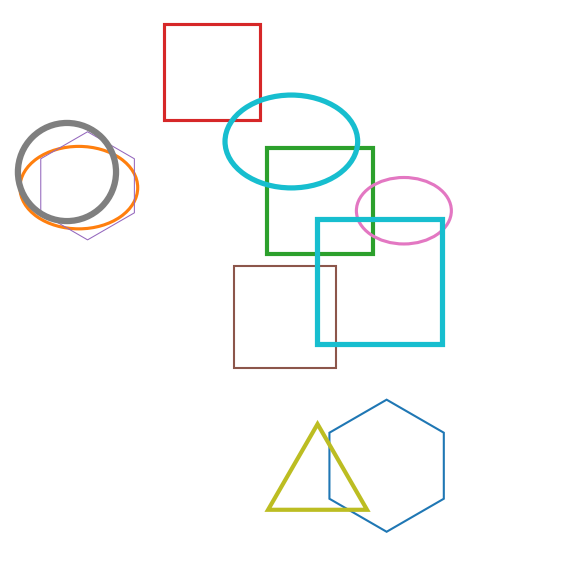[{"shape": "hexagon", "thickness": 1, "radius": 0.57, "center": [0.669, 0.193]}, {"shape": "oval", "thickness": 1.5, "radius": 0.51, "center": [0.136, 0.674]}, {"shape": "square", "thickness": 2, "radius": 0.46, "center": [0.554, 0.651]}, {"shape": "square", "thickness": 1.5, "radius": 0.42, "center": [0.368, 0.874]}, {"shape": "hexagon", "thickness": 0.5, "radius": 0.47, "center": [0.152, 0.677]}, {"shape": "square", "thickness": 1, "radius": 0.44, "center": [0.494, 0.45]}, {"shape": "oval", "thickness": 1.5, "radius": 0.41, "center": [0.699, 0.634]}, {"shape": "circle", "thickness": 3, "radius": 0.42, "center": [0.116, 0.701]}, {"shape": "triangle", "thickness": 2, "radius": 0.49, "center": [0.55, 0.166]}, {"shape": "square", "thickness": 2.5, "radius": 0.54, "center": [0.657, 0.512]}, {"shape": "oval", "thickness": 2.5, "radius": 0.57, "center": [0.504, 0.754]}]